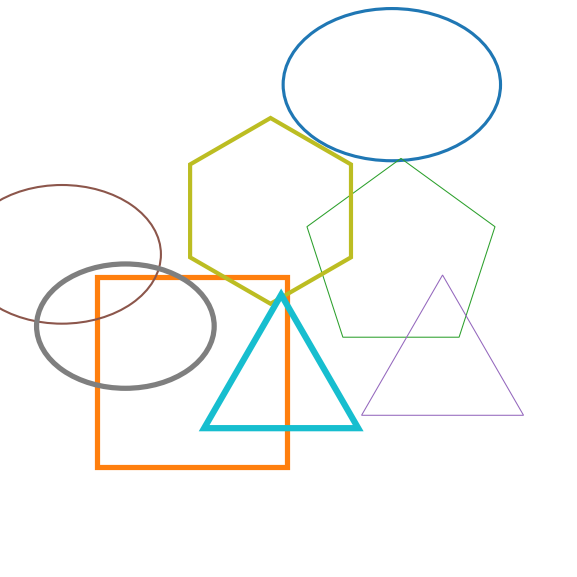[{"shape": "oval", "thickness": 1.5, "radius": 0.94, "center": [0.679, 0.853]}, {"shape": "square", "thickness": 2.5, "radius": 0.82, "center": [0.332, 0.355]}, {"shape": "pentagon", "thickness": 0.5, "radius": 0.86, "center": [0.694, 0.554]}, {"shape": "triangle", "thickness": 0.5, "radius": 0.81, "center": [0.766, 0.361]}, {"shape": "oval", "thickness": 1, "radius": 0.86, "center": [0.107, 0.559]}, {"shape": "oval", "thickness": 2.5, "radius": 0.77, "center": [0.217, 0.434]}, {"shape": "hexagon", "thickness": 2, "radius": 0.8, "center": [0.468, 0.634]}, {"shape": "triangle", "thickness": 3, "radius": 0.77, "center": [0.487, 0.335]}]